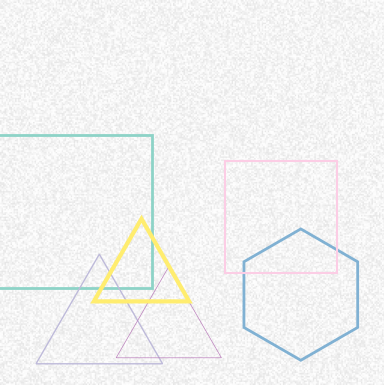[{"shape": "square", "thickness": 2, "radius": 1.0, "center": [0.195, 0.452]}, {"shape": "triangle", "thickness": 1, "radius": 0.95, "center": [0.258, 0.15]}, {"shape": "hexagon", "thickness": 2, "radius": 0.85, "center": [0.781, 0.235]}, {"shape": "square", "thickness": 1.5, "radius": 0.72, "center": [0.73, 0.437]}, {"shape": "triangle", "thickness": 0.5, "radius": 0.79, "center": [0.438, 0.15]}, {"shape": "triangle", "thickness": 3, "radius": 0.72, "center": [0.368, 0.289]}]